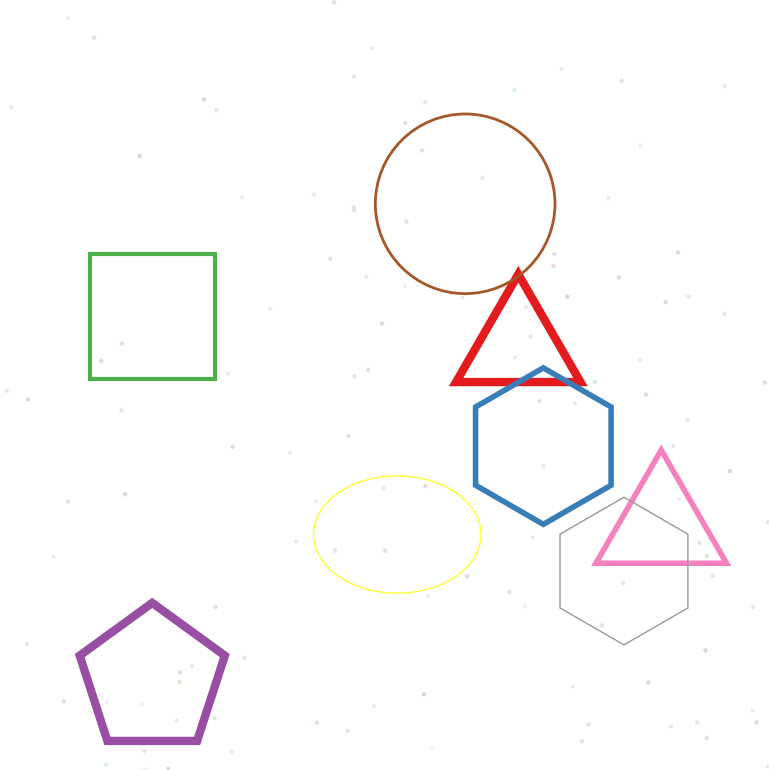[{"shape": "triangle", "thickness": 3, "radius": 0.47, "center": [0.673, 0.55]}, {"shape": "hexagon", "thickness": 2, "radius": 0.51, "center": [0.706, 0.421]}, {"shape": "square", "thickness": 1.5, "radius": 0.41, "center": [0.198, 0.589]}, {"shape": "pentagon", "thickness": 3, "radius": 0.5, "center": [0.198, 0.118]}, {"shape": "oval", "thickness": 0.5, "radius": 0.54, "center": [0.516, 0.306]}, {"shape": "circle", "thickness": 1, "radius": 0.58, "center": [0.604, 0.735]}, {"shape": "triangle", "thickness": 2, "radius": 0.49, "center": [0.859, 0.317]}, {"shape": "hexagon", "thickness": 0.5, "radius": 0.48, "center": [0.81, 0.258]}]